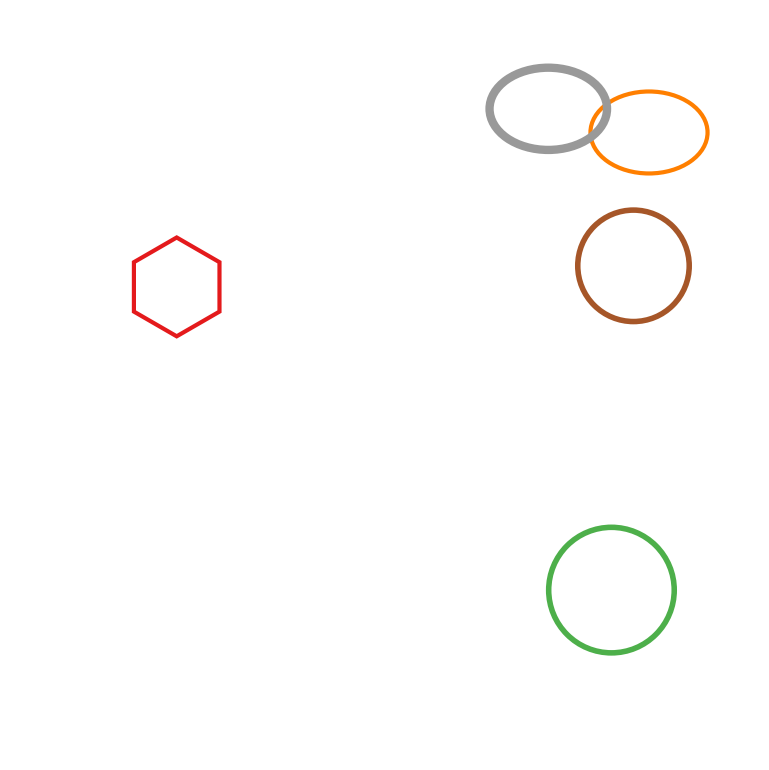[{"shape": "hexagon", "thickness": 1.5, "radius": 0.32, "center": [0.229, 0.627]}, {"shape": "circle", "thickness": 2, "radius": 0.41, "center": [0.794, 0.234]}, {"shape": "oval", "thickness": 1.5, "radius": 0.38, "center": [0.843, 0.828]}, {"shape": "circle", "thickness": 2, "radius": 0.36, "center": [0.823, 0.655]}, {"shape": "oval", "thickness": 3, "radius": 0.38, "center": [0.712, 0.859]}]